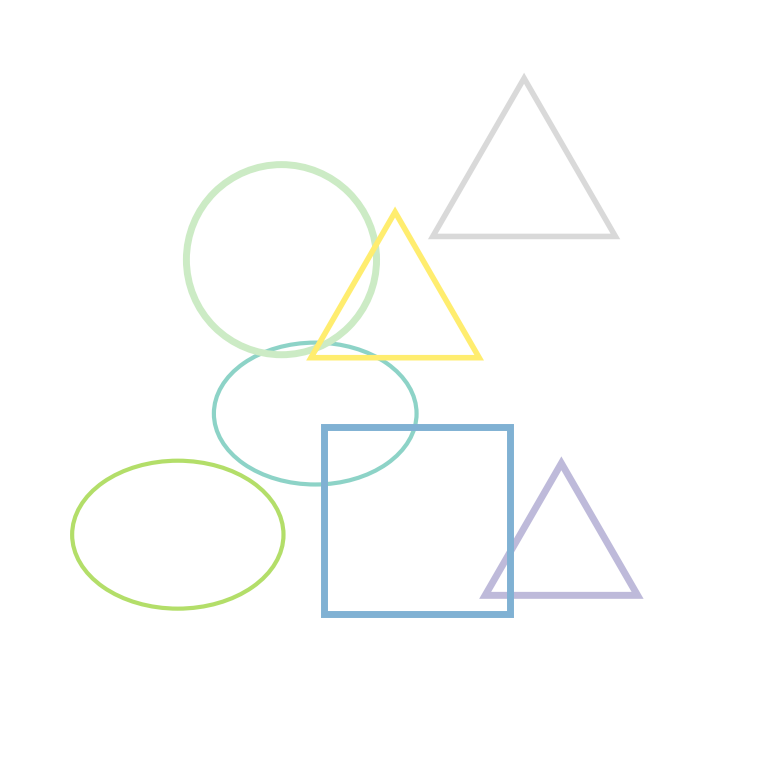[{"shape": "oval", "thickness": 1.5, "radius": 0.66, "center": [0.409, 0.463]}, {"shape": "triangle", "thickness": 2.5, "radius": 0.57, "center": [0.729, 0.284]}, {"shape": "square", "thickness": 2.5, "radius": 0.6, "center": [0.542, 0.324]}, {"shape": "oval", "thickness": 1.5, "radius": 0.69, "center": [0.231, 0.306]}, {"shape": "triangle", "thickness": 2, "radius": 0.68, "center": [0.681, 0.761]}, {"shape": "circle", "thickness": 2.5, "radius": 0.62, "center": [0.366, 0.663]}, {"shape": "triangle", "thickness": 2, "radius": 0.63, "center": [0.513, 0.599]}]